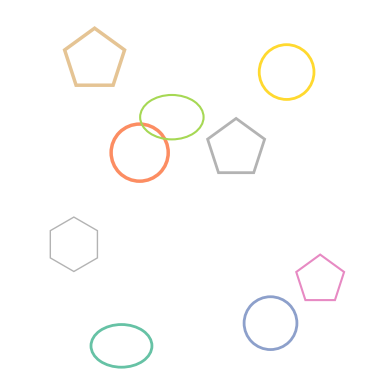[{"shape": "oval", "thickness": 2, "radius": 0.4, "center": [0.315, 0.102]}, {"shape": "circle", "thickness": 2.5, "radius": 0.37, "center": [0.363, 0.604]}, {"shape": "circle", "thickness": 2, "radius": 0.34, "center": [0.703, 0.161]}, {"shape": "pentagon", "thickness": 1.5, "radius": 0.33, "center": [0.832, 0.273]}, {"shape": "oval", "thickness": 1.5, "radius": 0.41, "center": [0.446, 0.696]}, {"shape": "circle", "thickness": 2, "radius": 0.36, "center": [0.744, 0.813]}, {"shape": "pentagon", "thickness": 2.5, "radius": 0.41, "center": [0.246, 0.845]}, {"shape": "pentagon", "thickness": 2, "radius": 0.39, "center": [0.613, 0.614]}, {"shape": "hexagon", "thickness": 1, "radius": 0.35, "center": [0.192, 0.366]}]